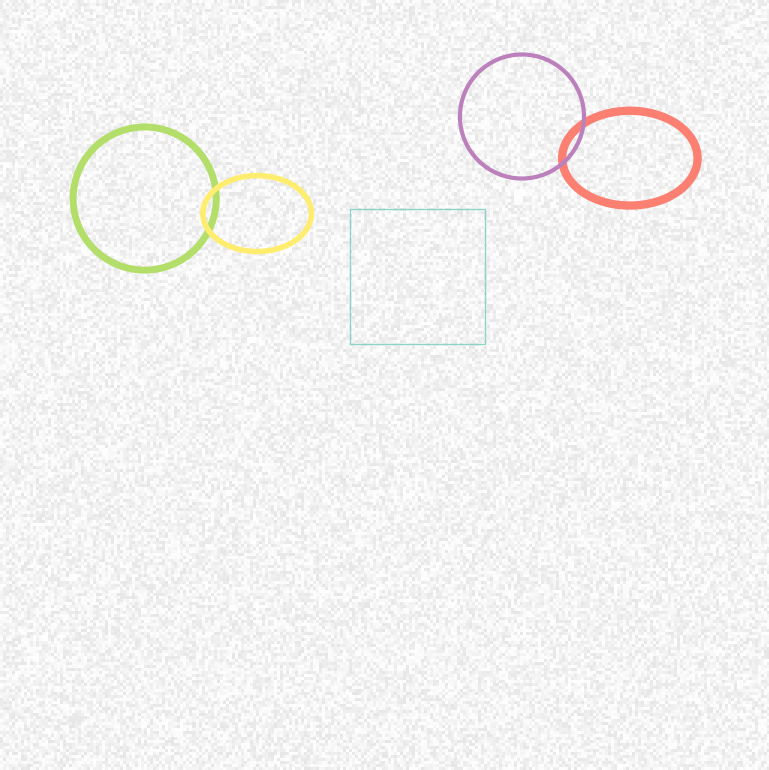[{"shape": "square", "thickness": 0.5, "radius": 0.44, "center": [0.543, 0.641]}, {"shape": "oval", "thickness": 3, "radius": 0.44, "center": [0.818, 0.795]}, {"shape": "circle", "thickness": 2.5, "radius": 0.46, "center": [0.188, 0.742]}, {"shape": "circle", "thickness": 1.5, "radius": 0.4, "center": [0.678, 0.849]}, {"shape": "oval", "thickness": 2, "radius": 0.35, "center": [0.334, 0.723]}]